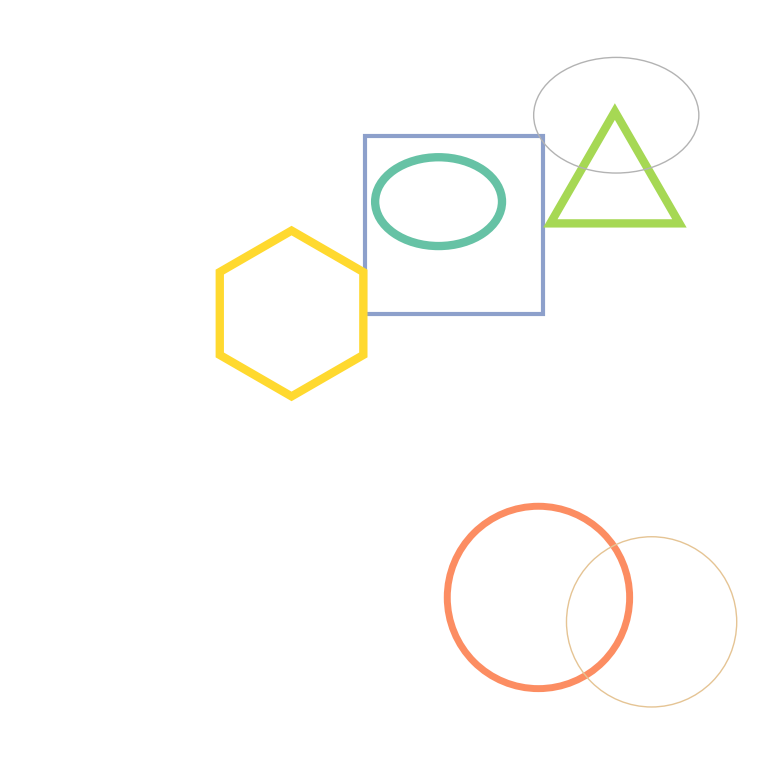[{"shape": "oval", "thickness": 3, "radius": 0.41, "center": [0.57, 0.738]}, {"shape": "circle", "thickness": 2.5, "radius": 0.59, "center": [0.699, 0.224]}, {"shape": "square", "thickness": 1.5, "radius": 0.58, "center": [0.59, 0.708]}, {"shape": "triangle", "thickness": 3, "radius": 0.48, "center": [0.799, 0.758]}, {"shape": "hexagon", "thickness": 3, "radius": 0.54, "center": [0.379, 0.593]}, {"shape": "circle", "thickness": 0.5, "radius": 0.55, "center": [0.846, 0.192]}, {"shape": "oval", "thickness": 0.5, "radius": 0.54, "center": [0.8, 0.85]}]